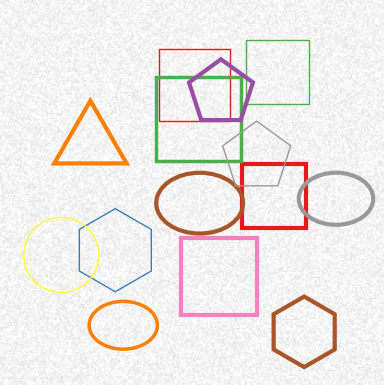[{"shape": "square", "thickness": 3, "radius": 0.42, "center": [0.712, 0.491]}, {"shape": "square", "thickness": 1, "radius": 0.46, "center": [0.505, 0.779]}, {"shape": "hexagon", "thickness": 1, "radius": 0.54, "center": [0.3, 0.35]}, {"shape": "square", "thickness": 2.5, "radius": 0.55, "center": [0.515, 0.691]}, {"shape": "square", "thickness": 1, "radius": 0.41, "center": [0.721, 0.814]}, {"shape": "pentagon", "thickness": 3, "radius": 0.44, "center": [0.574, 0.759]}, {"shape": "oval", "thickness": 2.5, "radius": 0.44, "center": [0.32, 0.155]}, {"shape": "triangle", "thickness": 3, "radius": 0.54, "center": [0.235, 0.63]}, {"shape": "circle", "thickness": 1, "radius": 0.49, "center": [0.159, 0.338]}, {"shape": "hexagon", "thickness": 3, "radius": 0.46, "center": [0.79, 0.138]}, {"shape": "oval", "thickness": 3, "radius": 0.56, "center": [0.519, 0.472]}, {"shape": "square", "thickness": 3, "radius": 0.49, "center": [0.569, 0.282]}, {"shape": "pentagon", "thickness": 1, "radius": 0.46, "center": [0.667, 0.592]}, {"shape": "oval", "thickness": 3, "radius": 0.48, "center": [0.873, 0.484]}]